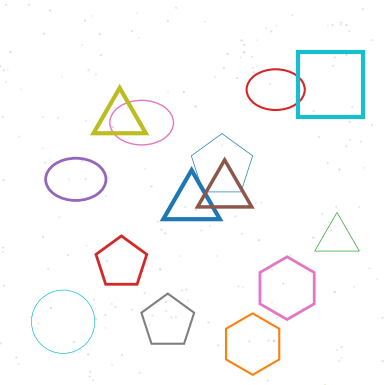[{"shape": "triangle", "thickness": 3, "radius": 0.42, "center": [0.498, 0.473]}, {"shape": "pentagon", "thickness": 0.5, "radius": 0.42, "center": [0.577, 0.569]}, {"shape": "hexagon", "thickness": 1.5, "radius": 0.4, "center": [0.656, 0.106]}, {"shape": "triangle", "thickness": 0.5, "radius": 0.33, "center": [0.875, 0.381]}, {"shape": "pentagon", "thickness": 2, "radius": 0.35, "center": [0.315, 0.318]}, {"shape": "oval", "thickness": 1.5, "radius": 0.38, "center": [0.716, 0.767]}, {"shape": "oval", "thickness": 2, "radius": 0.39, "center": [0.197, 0.534]}, {"shape": "triangle", "thickness": 2.5, "radius": 0.41, "center": [0.584, 0.503]}, {"shape": "oval", "thickness": 1, "radius": 0.41, "center": [0.368, 0.681]}, {"shape": "hexagon", "thickness": 2, "radius": 0.41, "center": [0.746, 0.252]}, {"shape": "pentagon", "thickness": 1.5, "radius": 0.36, "center": [0.436, 0.165]}, {"shape": "triangle", "thickness": 3, "radius": 0.39, "center": [0.311, 0.693]}, {"shape": "circle", "thickness": 0.5, "radius": 0.41, "center": [0.164, 0.164]}, {"shape": "square", "thickness": 3, "radius": 0.42, "center": [0.859, 0.781]}]